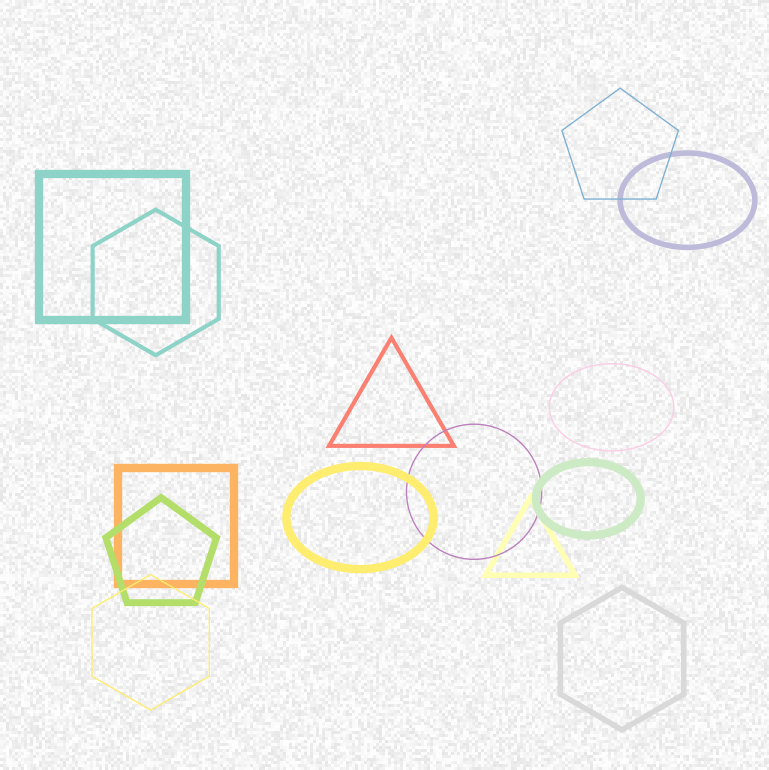[{"shape": "square", "thickness": 3, "radius": 0.48, "center": [0.146, 0.679]}, {"shape": "hexagon", "thickness": 1.5, "radius": 0.47, "center": [0.202, 0.633]}, {"shape": "triangle", "thickness": 2, "radius": 0.34, "center": [0.689, 0.287]}, {"shape": "oval", "thickness": 2, "radius": 0.44, "center": [0.893, 0.74]}, {"shape": "triangle", "thickness": 1.5, "radius": 0.47, "center": [0.508, 0.468]}, {"shape": "pentagon", "thickness": 0.5, "radius": 0.4, "center": [0.805, 0.806]}, {"shape": "square", "thickness": 3, "radius": 0.38, "center": [0.228, 0.317]}, {"shape": "pentagon", "thickness": 2.5, "radius": 0.38, "center": [0.209, 0.278]}, {"shape": "oval", "thickness": 0.5, "radius": 0.4, "center": [0.794, 0.471]}, {"shape": "hexagon", "thickness": 2, "radius": 0.46, "center": [0.808, 0.145]}, {"shape": "circle", "thickness": 0.5, "radius": 0.44, "center": [0.616, 0.361]}, {"shape": "oval", "thickness": 3, "radius": 0.34, "center": [0.764, 0.352]}, {"shape": "hexagon", "thickness": 0.5, "radius": 0.44, "center": [0.196, 0.166]}, {"shape": "oval", "thickness": 3, "radius": 0.48, "center": [0.468, 0.328]}]